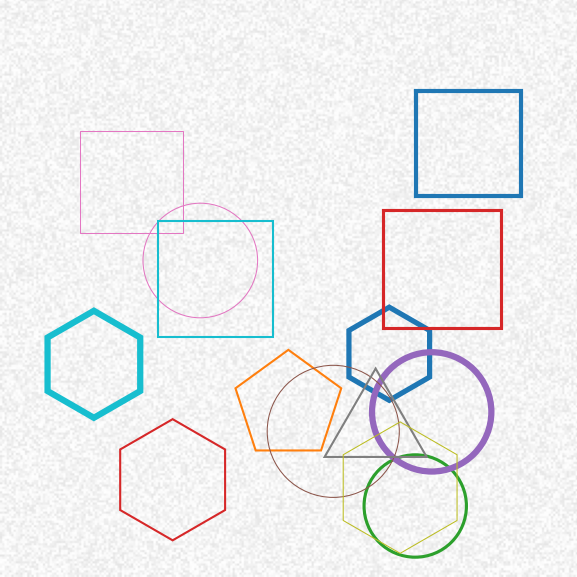[{"shape": "square", "thickness": 2, "radius": 0.45, "center": [0.811, 0.751]}, {"shape": "hexagon", "thickness": 2.5, "radius": 0.4, "center": [0.674, 0.387]}, {"shape": "pentagon", "thickness": 1, "radius": 0.48, "center": [0.499, 0.297]}, {"shape": "circle", "thickness": 1.5, "radius": 0.44, "center": [0.719, 0.123]}, {"shape": "hexagon", "thickness": 1, "radius": 0.52, "center": [0.299, 0.168]}, {"shape": "square", "thickness": 1.5, "radius": 0.51, "center": [0.765, 0.533]}, {"shape": "circle", "thickness": 3, "radius": 0.52, "center": [0.748, 0.286]}, {"shape": "circle", "thickness": 0.5, "radius": 0.57, "center": [0.577, 0.252]}, {"shape": "square", "thickness": 0.5, "radius": 0.44, "center": [0.227, 0.684]}, {"shape": "circle", "thickness": 0.5, "radius": 0.5, "center": [0.347, 0.548]}, {"shape": "triangle", "thickness": 1, "radius": 0.51, "center": [0.65, 0.259]}, {"shape": "hexagon", "thickness": 0.5, "radius": 0.57, "center": [0.693, 0.155]}, {"shape": "hexagon", "thickness": 3, "radius": 0.46, "center": [0.163, 0.368]}, {"shape": "square", "thickness": 1, "radius": 0.5, "center": [0.373, 0.516]}]